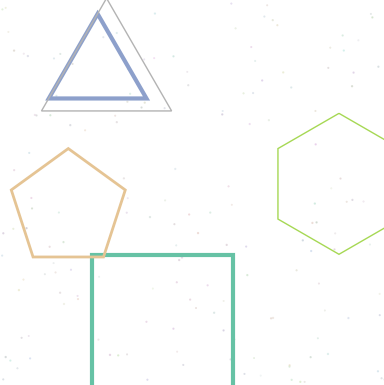[{"shape": "square", "thickness": 3, "radius": 0.91, "center": [0.422, 0.155]}, {"shape": "triangle", "thickness": 3, "radius": 0.73, "center": [0.254, 0.817]}, {"shape": "hexagon", "thickness": 1, "radius": 0.92, "center": [0.88, 0.523]}, {"shape": "pentagon", "thickness": 2, "radius": 0.78, "center": [0.177, 0.458]}, {"shape": "triangle", "thickness": 1, "radius": 0.98, "center": [0.277, 0.809]}]